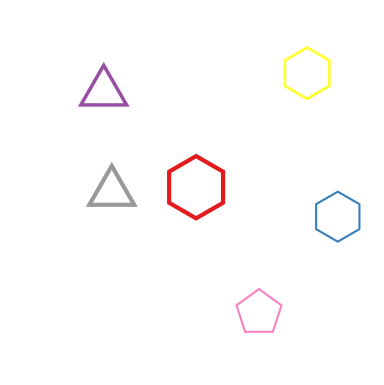[{"shape": "hexagon", "thickness": 3, "radius": 0.4, "center": [0.509, 0.514]}, {"shape": "hexagon", "thickness": 1.5, "radius": 0.32, "center": [0.877, 0.437]}, {"shape": "triangle", "thickness": 2.5, "radius": 0.34, "center": [0.269, 0.762]}, {"shape": "hexagon", "thickness": 2, "radius": 0.33, "center": [0.798, 0.81]}, {"shape": "pentagon", "thickness": 1.5, "radius": 0.31, "center": [0.673, 0.188]}, {"shape": "triangle", "thickness": 3, "radius": 0.34, "center": [0.29, 0.502]}]